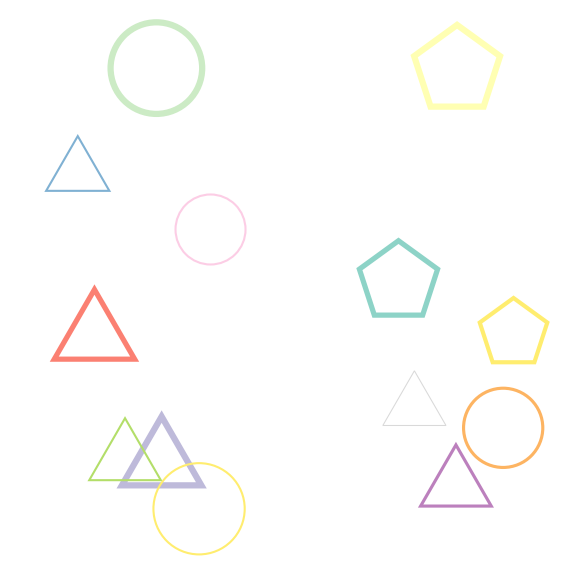[{"shape": "pentagon", "thickness": 2.5, "radius": 0.36, "center": [0.69, 0.511]}, {"shape": "pentagon", "thickness": 3, "radius": 0.39, "center": [0.791, 0.878]}, {"shape": "triangle", "thickness": 3, "radius": 0.4, "center": [0.28, 0.198]}, {"shape": "triangle", "thickness": 2.5, "radius": 0.4, "center": [0.164, 0.417]}, {"shape": "triangle", "thickness": 1, "radius": 0.32, "center": [0.135, 0.7]}, {"shape": "circle", "thickness": 1.5, "radius": 0.34, "center": [0.871, 0.258]}, {"shape": "triangle", "thickness": 1, "radius": 0.36, "center": [0.216, 0.203]}, {"shape": "circle", "thickness": 1, "radius": 0.3, "center": [0.365, 0.602]}, {"shape": "triangle", "thickness": 0.5, "radius": 0.32, "center": [0.718, 0.294]}, {"shape": "triangle", "thickness": 1.5, "radius": 0.35, "center": [0.79, 0.158]}, {"shape": "circle", "thickness": 3, "radius": 0.4, "center": [0.271, 0.881]}, {"shape": "pentagon", "thickness": 2, "radius": 0.31, "center": [0.889, 0.422]}, {"shape": "circle", "thickness": 1, "radius": 0.4, "center": [0.345, 0.118]}]